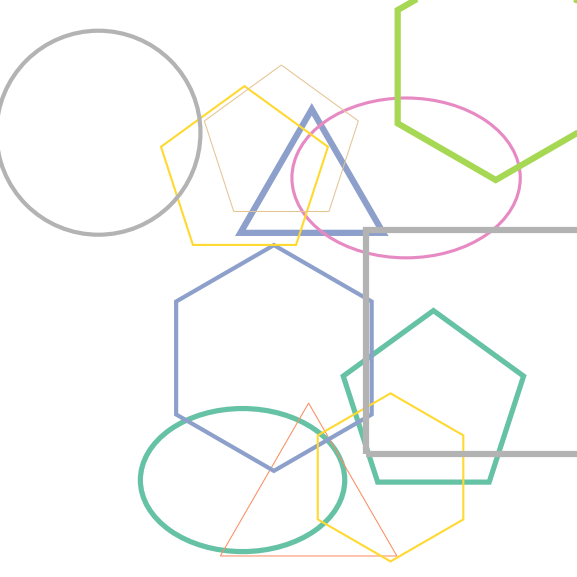[{"shape": "pentagon", "thickness": 2.5, "radius": 0.82, "center": [0.751, 0.297]}, {"shape": "oval", "thickness": 2.5, "radius": 0.88, "center": [0.42, 0.168]}, {"shape": "triangle", "thickness": 0.5, "radius": 0.88, "center": [0.534, 0.125]}, {"shape": "triangle", "thickness": 3, "radius": 0.71, "center": [0.54, 0.667]}, {"shape": "hexagon", "thickness": 2, "radius": 0.98, "center": [0.474, 0.379]}, {"shape": "oval", "thickness": 1.5, "radius": 0.99, "center": [0.703, 0.691]}, {"shape": "hexagon", "thickness": 3, "radius": 0.98, "center": [0.858, 0.884]}, {"shape": "pentagon", "thickness": 1, "radius": 0.76, "center": [0.423, 0.698]}, {"shape": "hexagon", "thickness": 1, "radius": 0.73, "center": [0.676, 0.172]}, {"shape": "pentagon", "thickness": 0.5, "radius": 0.7, "center": [0.487, 0.746]}, {"shape": "square", "thickness": 3, "radius": 0.97, "center": [0.828, 0.407]}, {"shape": "circle", "thickness": 2, "radius": 0.88, "center": [0.17, 0.769]}]